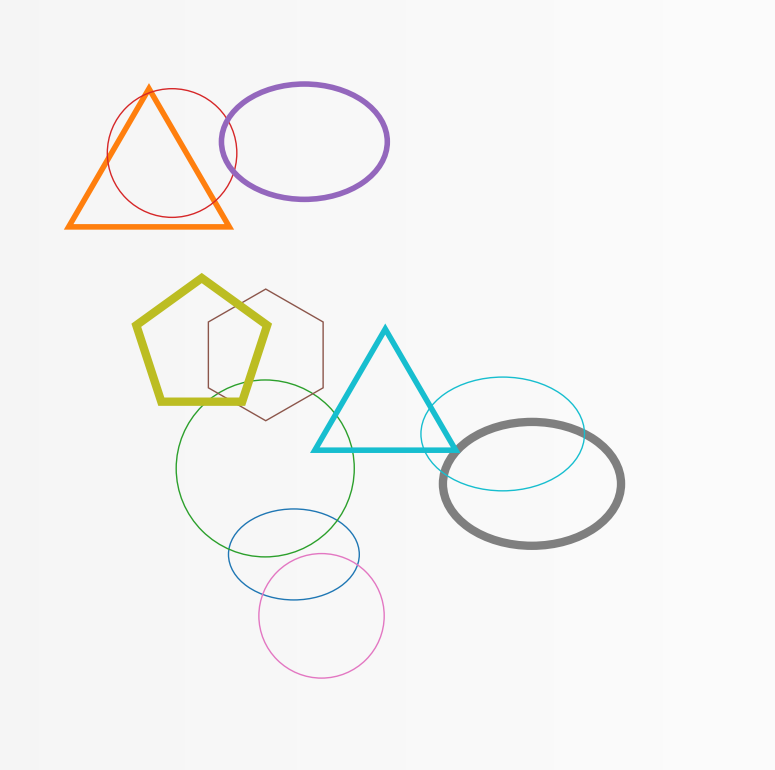[{"shape": "oval", "thickness": 0.5, "radius": 0.42, "center": [0.379, 0.28]}, {"shape": "triangle", "thickness": 2, "radius": 0.6, "center": [0.192, 0.765]}, {"shape": "circle", "thickness": 0.5, "radius": 0.57, "center": [0.342, 0.392]}, {"shape": "circle", "thickness": 0.5, "radius": 0.42, "center": [0.222, 0.801]}, {"shape": "oval", "thickness": 2, "radius": 0.53, "center": [0.393, 0.816]}, {"shape": "hexagon", "thickness": 0.5, "radius": 0.43, "center": [0.343, 0.539]}, {"shape": "circle", "thickness": 0.5, "radius": 0.4, "center": [0.415, 0.2]}, {"shape": "oval", "thickness": 3, "radius": 0.57, "center": [0.686, 0.372]}, {"shape": "pentagon", "thickness": 3, "radius": 0.44, "center": [0.26, 0.55]}, {"shape": "triangle", "thickness": 2, "radius": 0.52, "center": [0.497, 0.468]}, {"shape": "oval", "thickness": 0.5, "radius": 0.53, "center": [0.649, 0.436]}]